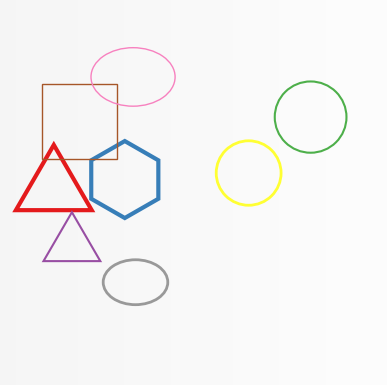[{"shape": "triangle", "thickness": 3, "radius": 0.56, "center": [0.139, 0.511]}, {"shape": "hexagon", "thickness": 3, "radius": 0.5, "center": [0.322, 0.534]}, {"shape": "circle", "thickness": 1.5, "radius": 0.46, "center": [0.802, 0.696]}, {"shape": "triangle", "thickness": 1.5, "radius": 0.42, "center": [0.186, 0.364]}, {"shape": "circle", "thickness": 2, "radius": 0.42, "center": [0.642, 0.551]}, {"shape": "square", "thickness": 1, "radius": 0.48, "center": [0.206, 0.685]}, {"shape": "oval", "thickness": 1, "radius": 0.54, "center": [0.343, 0.8]}, {"shape": "oval", "thickness": 2, "radius": 0.42, "center": [0.35, 0.267]}]